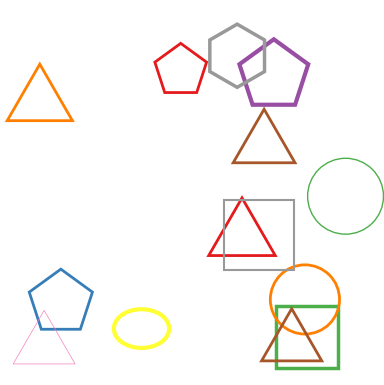[{"shape": "triangle", "thickness": 2, "radius": 0.5, "center": [0.629, 0.386]}, {"shape": "pentagon", "thickness": 2, "radius": 0.35, "center": [0.469, 0.817]}, {"shape": "pentagon", "thickness": 2, "radius": 0.43, "center": [0.158, 0.215]}, {"shape": "circle", "thickness": 1, "radius": 0.49, "center": [0.898, 0.49]}, {"shape": "square", "thickness": 2.5, "radius": 0.4, "center": [0.797, 0.125]}, {"shape": "pentagon", "thickness": 3, "radius": 0.47, "center": [0.711, 0.804]}, {"shape": "circle", "thickness": 2, "radius": 0.45, "center": [0.792, 0.222]}, {"shape": "triangle", "thickness": 2, "radius": 0.49, "center": [0.103, 0.735]}, {"shape": "oval", "thickness": 3, "radius": 0.36, "center": [0.368, 0.147]}, {"shape": "triangle", "thickness": 2, "radius": 0.45, "center": [0.758, 0.108]}, {"shape": "triangle", "thickness": 2, "radius": 0.46, "center": [0.686, 0.624]}, {"shape": "triangle", "thickness": 0.5, "radius": 0.46, "center": [0.115, 0.101]}, {"shape": "hexagon", "thickness": 2.5, "radius": 0.41, "center": [0.616, 0.855]}, {"shape": "square", "thickness": 1.5, "radius": 0.45, "center": [0.672, 0.389]}]